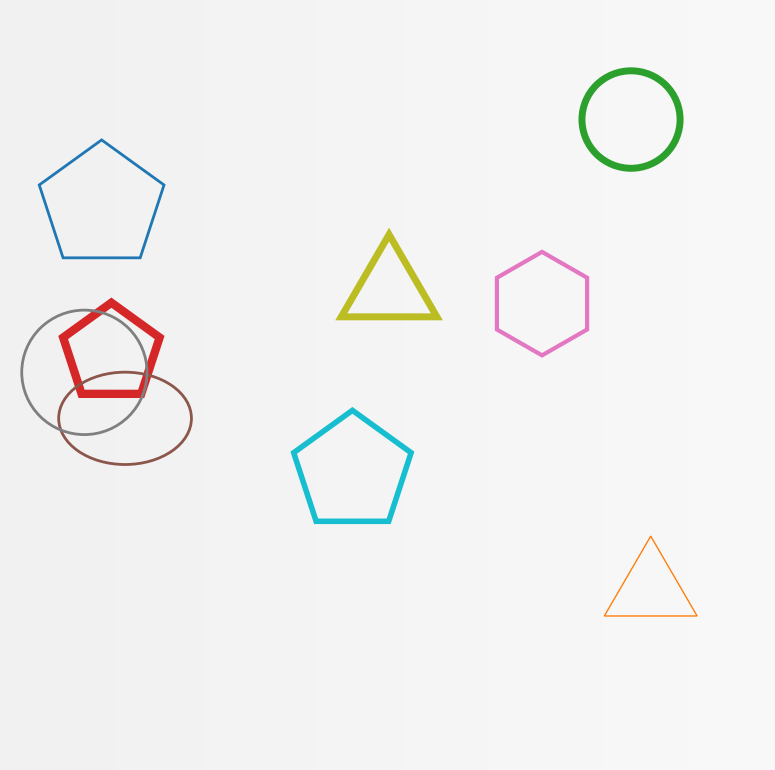[{"shape": "pentagon", "thickness": 1, "radius": 0.42, "center": [0.131, 0.734]}, {"shape": "triangle", "thickness": 0.5, "radius": 0.35, "center": [0.84, 0.235]}, {"shape": "circle", "thickness": 2.5, "radius": 0.32, "center": [0.814, 0.845]}, {"shape": "pentagon", "thickness": 3, "radius": 0.33, "center": [0.144, 0.541]}, {"shape": "oval", "thickness": 1, "radius": 0.43, "center": [0.161, 0.457]}, {"shape": "hexagon", "thickness": 1.5, "radius": 0.34, "center": [0.699, 0.606]}, {"shape": "circle", "thickness": 1, "radius": 0.4, "center": [0.109, 0.516]}, {"shape": "triangle", "thickness": 2.5, "radius": 0.36, "center": [0.502, 0.624]}, {"shape": "pentagon", "thickness": 2, "radius": 0.4, "center": [0.455, 0.387]}]